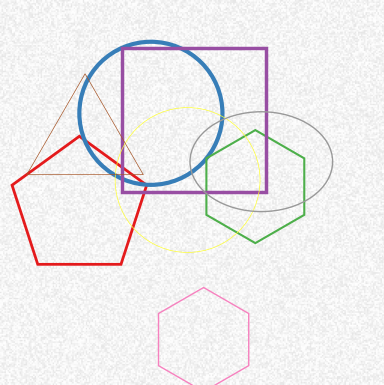[{"shape": "pentagon", "thickness": 2, "radius": 0.92, "center": [0.206, 0.462]}, {"shape": "circle", "thickness": 3, "radius": 0.93, "center": [0.392, 0.706]}, {"shape": "hexagon", "thickness": 1.5, "radius": 0.73, "center": [0.663, 0.515]}, {"shape": "square", "thickness": 2.5, "radius": 0.94, "center": [0.504, 0.688]}, {"shape": "circle", "thickness": 0.5, "radius": 0.94, "center": [0.487, 0.532]}, {"shape": "triangle", "thickness": 0.5, "radius": 0.87, "center": [0.221, 0.634]}, {"shape": "hexagon", "thickness": 1, "radius": 0.68, "center": [0.529, 0.118]}, {"shape": "oval", "thickness": 1, "radius": 0.93, "center": [0.679, 0.58]}]